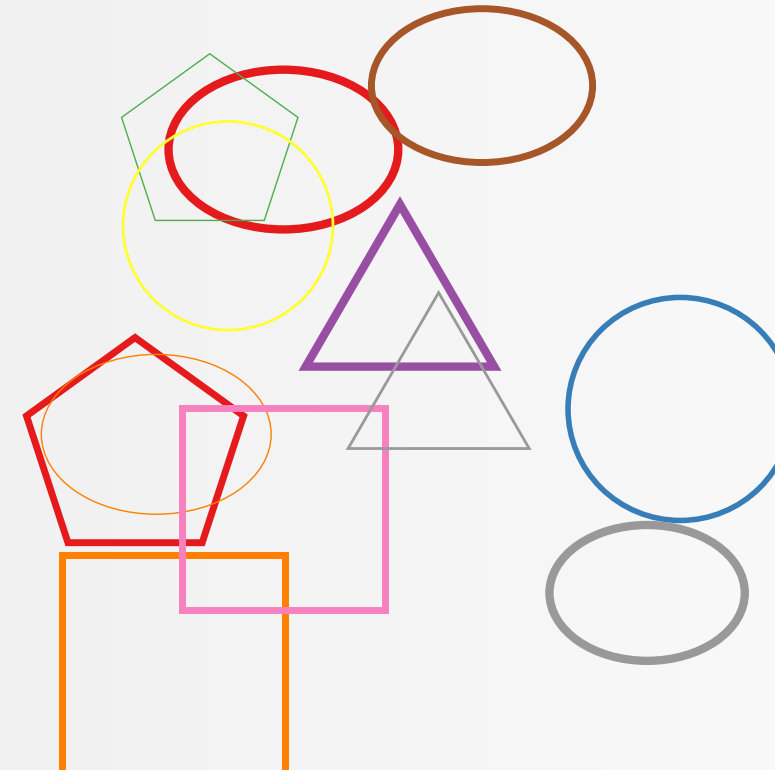[{"shape": "pentagon", "thickness": 2.5, "radius": 0.74, "center": [0.174, 0.414]}, {"shape": "oval", "thickness": 3, "radius": 0.74, "center": [0.366, 0.806]}, {"shape": "circle", "thickness": 2, "radius": 0.72, "center": [0.878, 0.469]}, {"shape": "pentagon", "thickness": 0.5, "radius": 0.6, "center": [0.271, 0.811]}, {"shape": "triangle", "thickness": 3, "radius": 0.7, "center": [0.516, 0.594]}, {"shape": "oval", "thickness": 0.5, "radius": 0.74, "center": [0.202, 0.436]}, {"shape": "square", "thickness": 2.5, "radius": 0.72, "center": [0.224, 0.135]}, {"shape": "circle", "thickness": 1, "radius": 0.68, "center": [0.294, 0.707]}, {"shape": "oval", "thickness": 2.5, "radius": 0.71, "center": [0.622, 0.889]}, {"shape": "square", "thickness": 2.5, "radius": 0.66, "center": [0.366, 0.339]}, {"shape": "triangle", "thickness": 1, "radius": 0.67, "center": [0.566, 0.485]}, {"shape": "oval", "thickness": 3, "radius": 0.63, "center": [0.835, 0.23]}]